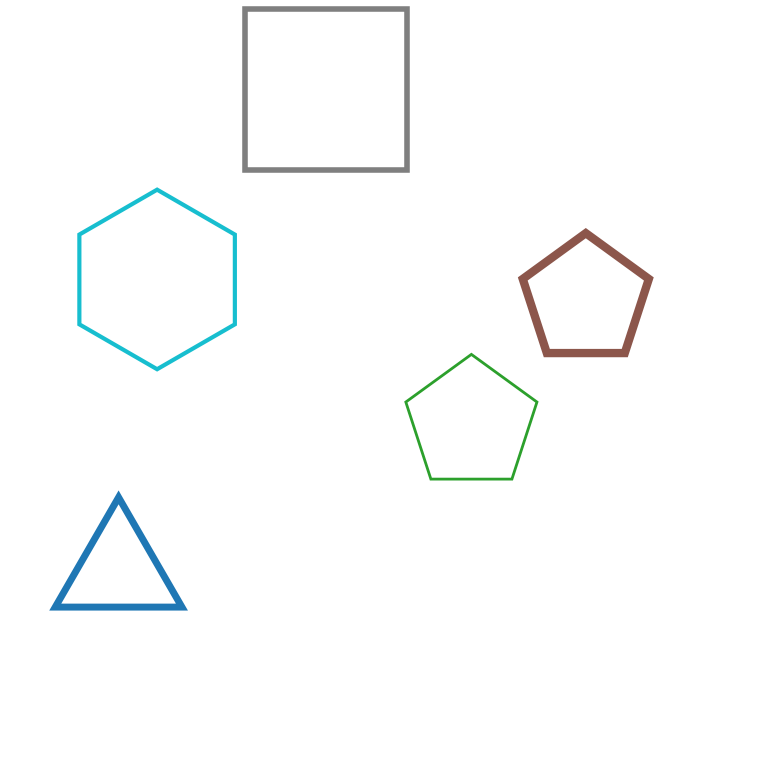[{"shape": "triangle", "thickness": 2.5, "radius": 0.47, "center": [0.154, 0.259]}, {"shape": "pentagon", "thickness": 1, "radius": 0.45, "center": [0.612, 0.45]}, {"shape": "pentagon", "thickness": 3, "radius": 0.43, "center": [0.761, 0.611]}, {"shape": "square", "thickness": 2, "radius": 0.53, "center": [0.423, 0.884]}, {"shape": "hexagon", "thickness": 1.5, "radius": 0.58, "center": [0.204, 0.637]}]